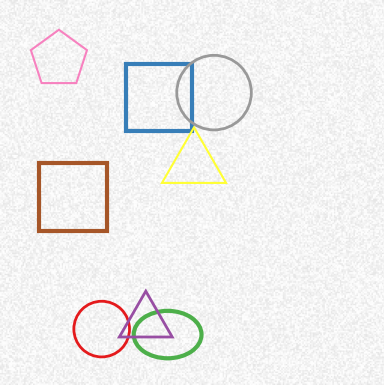[{"shape": "circle", "thickness": 2, "radius": 0.36, "center": [0.264, 0.145]}, {"shape": "square", "thickness": 3, "radius": 0.43, "center": [0.413, 0.747]}, {"shape": "oval", "thickness": 3, "radius": 0.44, "center": [0.435, 0.131]}, {"shape": "triangle", "thickness": 2, "radius": 0.4, "center": [0.379, 0.164]}, {"shape": "triangle", "thickness": 1.5, "radius": 0.48, "center": [0.504, 0.573]}, {"shape": "square", "thickness": 3, "radius": 0.44, "center": [0.189, 0.489]}, {"shape": "pentagon", "thickness": 1.5, "radius": 0.38, "center": [0.153, 0.846]}, {"shape": "circle", "thickness": 2, "radius": 0.48, "center": [0.556, 0.759]}]